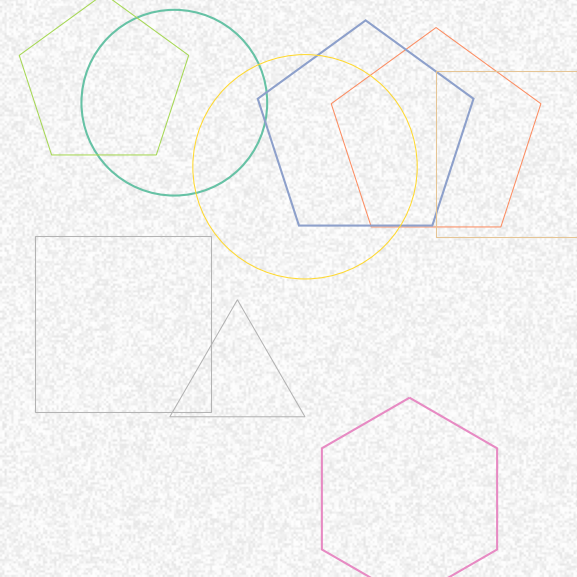[{"shape": "circle", "thickness": 1, "radius": 0.8, "center": [0.302, 0.821]}, {"shape": "pentagon", "thickness": 0.5, "radius": 0.95, "center": [0.755, 0.761]}, {"shape": "pentagon", "thickness": 1, "radius": 0.98, "center": [0.633, 0.767]}, {"shape": "hexagon", "thickness": 1, "radius": 0.88, "center": [0.709, 0.135]}, {"shape": "pentagon", "thickness": 0.5, "radius": 0.77, "center": [0.18, 0.856]}, {"shape": "circle", "thickness": 0.5, "radius": 0.97, "center": [0.528, 0.71]}, {"shape": "square", "thickness": 0.5, "radius": 0.72, "center": [0.899, 0.733]}, {"shape": "triangle", "thickness": 0.5, "radius": 0.68, "center": [0.411, 0.345]}, {"shape": "square", "thickness": 0.5, "radius": 0.76, "center": [0.214, 0.438]}]